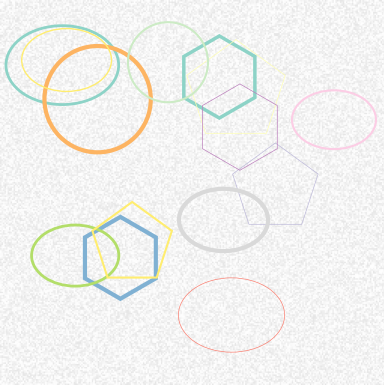[{"shape": "hexagon", "thickness": 2.5, "radius": 0.53, "center": [0.57, 0.8]}, {"shape": "oval", "thickness": 2, "radius": 0.73, "center": [0.162, 0.831]}, {"shape": "pentagon", "thickness": 0.5, "radius": 0.67, "center": [0.613, 0.763]}, {"shape": "pentagon", "thickness": 0.5, "radius": 0.58, "center": [0.715, 0.512]}, {"shape": "oval", "thickness": 0.5, "radius": 0.69, "center": [0.601, 0.182]}, {"shape": "hexagon", "thickness": 3, "radius": 0.53, "center": [0.313, 0.33]}, {"shape": "circle", "thickness": 3, "radius": 0.69, "center": [0.254, 0.742]}, {"shape": "oval", "thickness": 2, "radius": 0.57, "center": [0.195, 0.336]}, {"shape": "oval", "thickness": 1.5, "radius": 0.55, "center": [0.867, 0.689]}, {"shape": "oval", "thickness": 3, "radius": 0.58, "center": [0.581, 0.429]}, {"shape": "hexagon", "thickness": 0.5, "radius": 0.56, "center": [0.623, 0.67]}, {"shape": "circle", "thickness": 1.5, "radius": 0.52, "center": [0.436, 0.838]}, {"shape": "oval", "thickness": 1, "radius": 0.58, "center": [0.173, 0.844]}, {"shape": "pentagon", "thickness": 1.5, "radius": 0.54, "center": [0.343, 0.367]}]